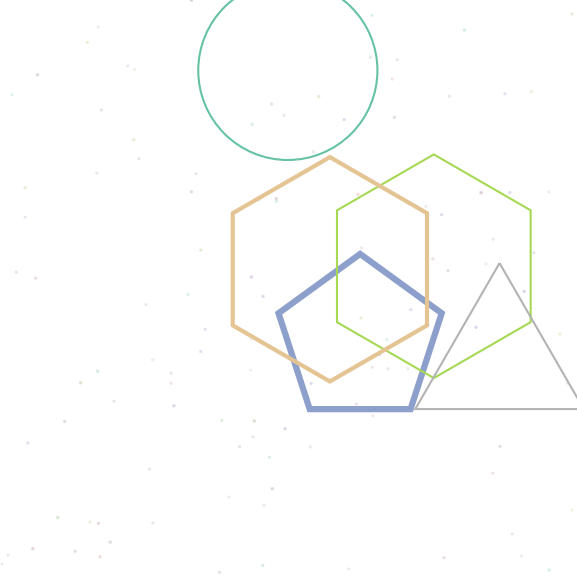[{"shape": "circle", "thickness": 1, "radius": 0.78, "center": [0.498, 0.877]}, {"shape": "pentagon", "thickness": 3, "radius": 0.74, "center": [0.624, 0.411]}, {"shape": "hexagon", "thickness": 1, "radius": 0.97, "center": [0.751, 0.538]}, {"shape": "hexagon", "thickness": 2, "radius": 0.97, "center": [0.571, 0.533]}, {"shape": "triangle", "thickness": 1, "radius": 0.84, "center": [0.865, 0.375]}]